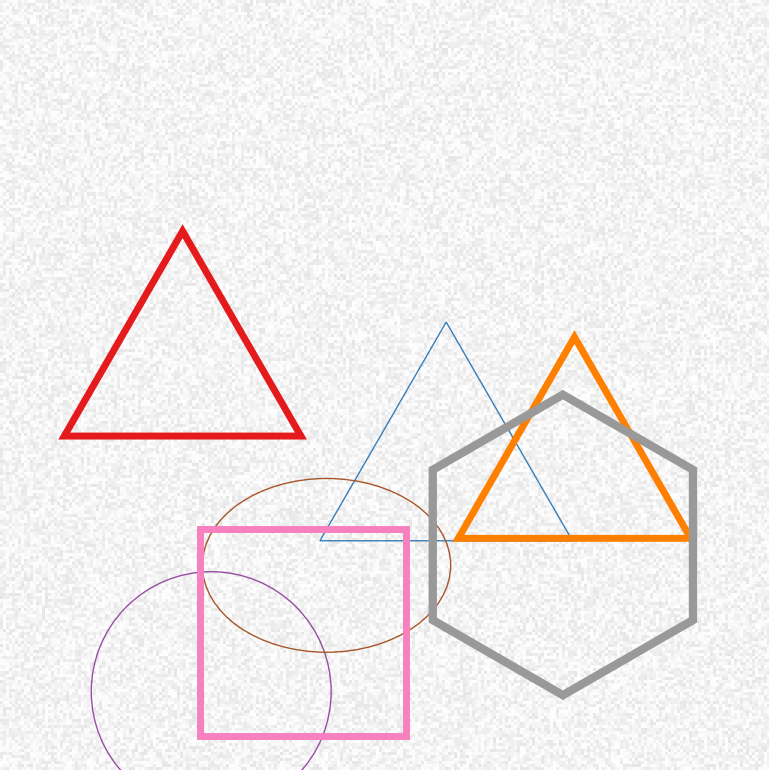[{"shape": "triangle", "thickness": 2.5, "radius": 0.89, "center": [0.237, 0.522]}, {"shape": "triangle", "thickness": 0.5, "radius": 0.95, "center": [0.579, 0.392]}, {"shape": "circle", "thickness": 0.5, "radius": 0.78, "center": [0.274, 0.102]}, {"shape": "triangle", "thickness": 2.5, "radius": 0.87, "center": [0.746, 0.388]}, {"shape": "oval", "thickness": 0.5, "radius": 0.81, "center": [0.424, 0.266]}, {"shape": "square", "thickness": 2.5, "radius": 0.67, "center": [0.394, 0.179]}, {"shape": "hexagon", "thickness": 3, "radius": 0.98, "center": [0.731, 0.292]}]